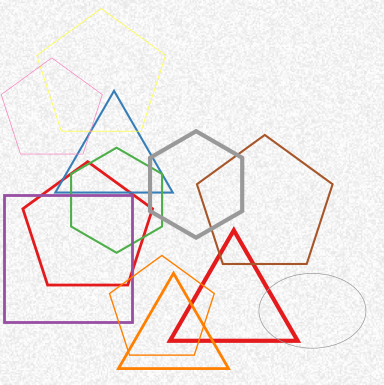[{"shape": "triangle", "thickness": 3, "radius": 0.96, "center": [0.607, 0.211]}, {"shape": "pentagon", "thickness": 2, "radius": 0.89, "center": [0.228, 0.403]}, {"shape": "triangle", "thickness": 1.5, "radius": 0.88, "center": [0.296, 0.588]}, {"shape": "hexagon", "thickness": 1.5, "radius": 0.68, "center": [0.303, 0.48]}, {"shape": "square", "thickness": 2, "radius": 0.83, "center": [0.176, 0.329]}, {"shape": "triangle", "thickness": 2, "radius": 0.83, "center": [0.451, 0.125]}, {"shape": "pentagon", "thickness": 1, "radius": 0.72, "center": [0.42, 0.193]}, {"shape": "pentagon", "thickness": 0.5, "radius": 0.88, "center": [0.263, 0.802]}, {"shape": "pentagon", "thickness": 1.5, "radius": 0.93, "center": [0.688, 0.464]}, {"shape": "pentagon", "thickness": 0.5, "radius": 0.69, "center": [0.134, 0.712]}, {"shape": "hexagon", "thickness": 3, "radius": 0.69, "center": [0.509, 0.521]}, {"shape": "oval", "thickness": 0.5, "radius": 0.69, "center": [0.811, 0.193]}]